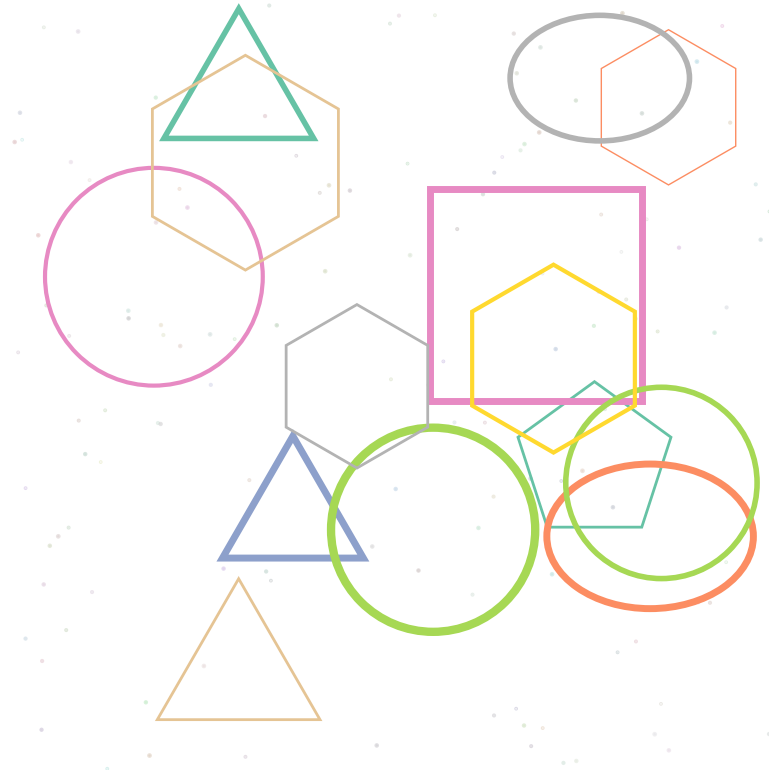[{"shape": "pentagon", "thickness": 1, "radius": 0.52, "center": [0.772, 0.4]}, {"shape": "triangle", "thickness": 2, "radius": 0.56, "center": [0.31, 0.876]}, {"shape": "hexagon", "thickness": 0.5, "radius": 0.5, "center": [0.868, 0.861]}, {"shape": "oval", "thickness": 2.5, "radius": 0.67, "center": [0.844, 0.303]}, {"shape": "triangle", "thickness": 2.5, "radius": 0.53, "center": [0.38, 0.328]}, {"shape": "square", "thickness": 2.5, "radius": 0.69, "center": [0.697, 0.616]}, {"shape": "circle", "thickness": 1.5, "radius": 0.71, "center": [0.2, 0.641]}, {"shape": "circle", "thickness": 2, "radius": 0.62, "center": [0.859, 0.373]}, {"shape": "circle", "thickness": 3, "radius": 0.66, "center": [0.563, 0.312]}, {"shape": "hexagon", "thickness": 1.5, "radius": 0.61, "center": [0.719, 0.534]}, {"shape": "hexagon", "thickness": 1, "radius": 0.7, "center": [0.319, 0.789]}, {"shape": "triangle", "thickness": 1, "radius": 0.61, "center": [0.31, 0.126]}, {"shape": "hexagon", "thickness": 1, "radius": 0.53, "center": [0.464, 0.498]}, {"shape": "oval", "thickness": 2, "radius": 0.58, "center": [0.779, 0.899]}]